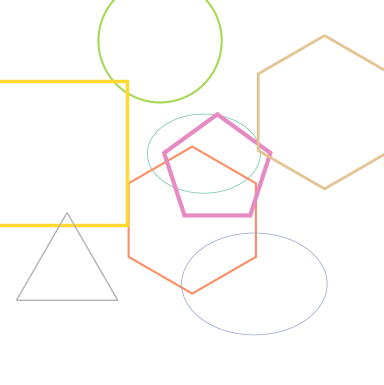[{"shape": "oval", "thickness": 0.5, "radius": 0.73, "center": [0.529, 0.601]}, {"shape": "hexagon", "thickness": 1.5, "radius": 0.95, "center": [0.499, 0.428]}, {"shape": "oval", "thickness": 0.5, "radius": 0.95, "center": [0.661, 0.262]}, {"shape": "pentagon", "thickness": 3, "radius": 0.73, "center": [0.564, 0.558]}, {"shape": "circle", "thickness": 1.5, "radius": 0.8, "center": [0.416, 0.894]}, {"shape": "square", "thickness": 2.5, "radius": 0.94, "center": [0.143, 0.603]}, {"shape": "hexagon", "thickness": 2, "radius": 1.0, "center": [0.843, 0.708]}, {"shape": "triangle", "thickness": 1, "radius": 0.76, "center": [0.174, 0.296]}]